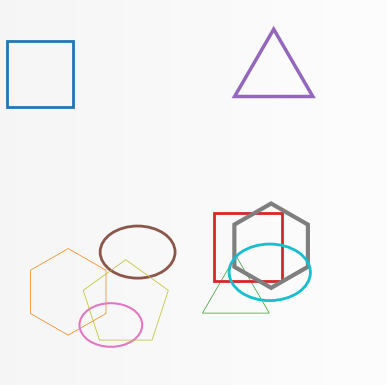[{"shape": "square", "thickness": 2, "radius": 0.43, "center": [0.103, 0.808]}, {"shape": "hexagon", "thickness": 0.5, "radius": 0.56, "center": [0.176, 0.242]}, {"shape": "triangle", "thickness": 0.5, "radius": 0.5, "center": [0.609, 0.237]}, {"shape": "square", "thickness": 2, "radius": 0.44, "center": [0.639, 0.358]}, {"shape": "triangle", "thickness": 2.5, "radius": 0.58, "center": [0.706, 0.808]}, {"shape": "oval", "thickness": 2, "radius": 0.48, "center": [0.355, 0.345]}, {"shape": "oval", "thickness": 1.5, "radius": 0.4, "center": [0.286, 0.156]}, {"shape": "hexagon", "thickness": 3, "radius": 0.55, "center": [0.7, 0.362]}, {"shape": "pentagon", "thickness": 0.5, "radius": 0.58, "center": [0.325, 0.21]}, {"shape": "oval", "thickness": 2, "radius": 0.52, "center": [0.696, 0.293]}]